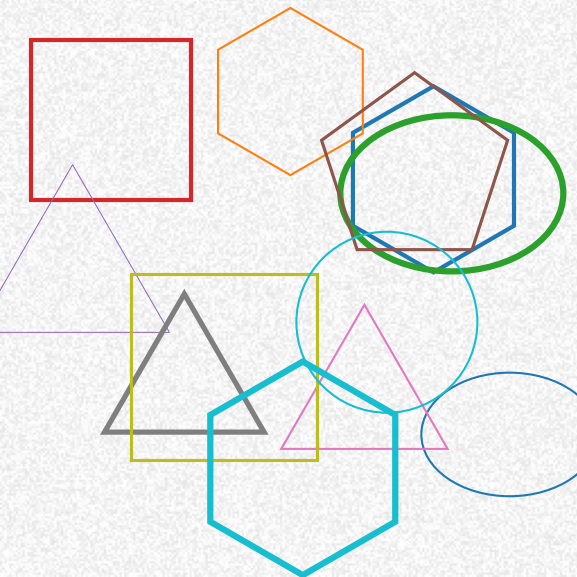[{"shape": "hexagon", "thickness": 2, "radius": 0.81, "center": [0.751, 0.689]}, {"shape": "oval", "thickness": 1, "radius": 0.76, "center": [0.882, 0.247]}, {"shape": "hexagon", "thickness": 1, "radius": 0.72, "center": [0.503, 0.841]}, {"shape": "oval", "thickness": 3, "radius": 0.97, "center": [0.782, 0.664]}, {"shape": "square", "thickness": 2, "radius": 0.69, "center": [0.193, 0.792]}, {"shape": "triangle", "thickness": 0.5, "radius": 0.97, "center": [0.126, 0.52]}, {"shape": "pentagon", "thickness": 1.5, "radius": 0.85, "center": [0.718, 0.704]}, {"shape": "triangle", "thickness": 1, "radius": 0.83, "center": [0.631, 0.305]}, {"shape": "triangle", "thickness": 2.5, "radius": 0.8, "center": [0.319, 0.331]}, {"shape": "square", "thickness": 1.5, "radius": 0.8, "center": [0.388, 0.364]}, {"shape": "circle", "thickness": 1, "radius": 0.78, "center": [0.67, 0.441]}, {"shape": "hexagon", "thickness": 3, "radius": 0.92, "center": [0.524, 0.188]}]